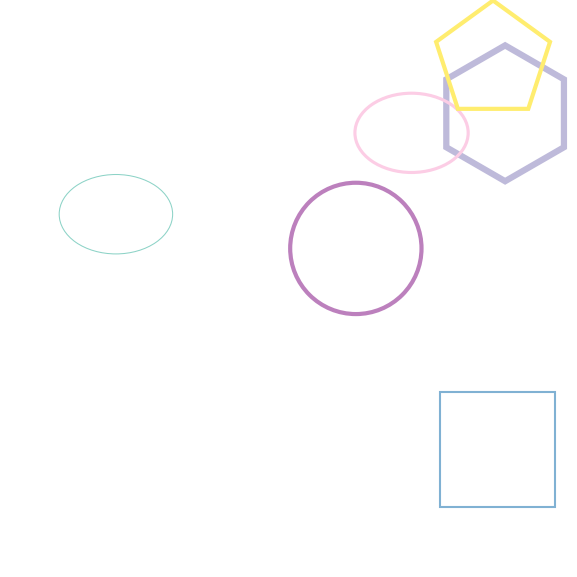[{"shape": "oval", "thickness": 0.5, "radius": 0.49, "center": [0.201, 0.628]}, {"shape": "hexagon", "thickness": 3, "radius": 0.59, "center": [0.875, 0.803]}, {"shape": "square", "thickness": 1, "radius": 0.5, "center": [0.861, 0.22]}, {"shape": "oval", "thickness": 1.5, "radius": 0.49, "center": [0.713, 0.769]}, {"shape": "circle", "thickness": 2, "radius": 0.57, "center": [0.616, 0.569]}, {"shape": "pentagon", "thickness": 2, "radius": 0.52, "center": [0.854, 0.895]}]